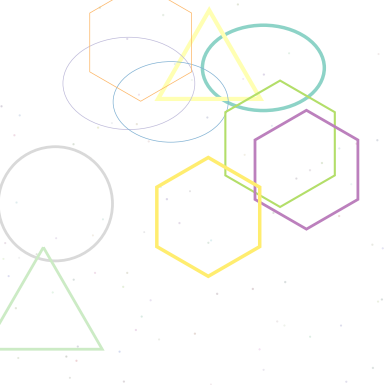[{"shape": "oval", "thickness": 2.5, "radius": 0.79, "center": [0.684, 0.824]}, {"shape": "triangle", "thickness": 3, "radius": 0.77, "center": [0.543, 0.82]}, {"shape": "oval", "thickness": 0.5, "radius": 0.86, "center": [0.335, 0.783]}, {"shape": "oval", "thickness": 0.5, "radius": 0.75, "center": [0.443, 0.735]}, {"shape": "hexagon", "thickness": 0.5, "radius": 0.76, "center": [0.365, 0.89]}, {"shape": "hexagon", "thickness": 1.5, "radius": 0.82, "center": [0.727, 0.627]}, {"shape": "circle", "thickness": 2, "radius": 0.74, "center": [0.144, 0.471]}, {"shape": "hexagon", "thickness": 2, "radius": 0.77, "center": [0.796, 0.559]}, {"shape": "triangle", "thickness": 2, "radius": 0.88, "center": [0.113, 0.181]}, {"shape": "hexagon", "thickness": 2.5, "radius": 0.77, "center": [0.541, 0.437]}]